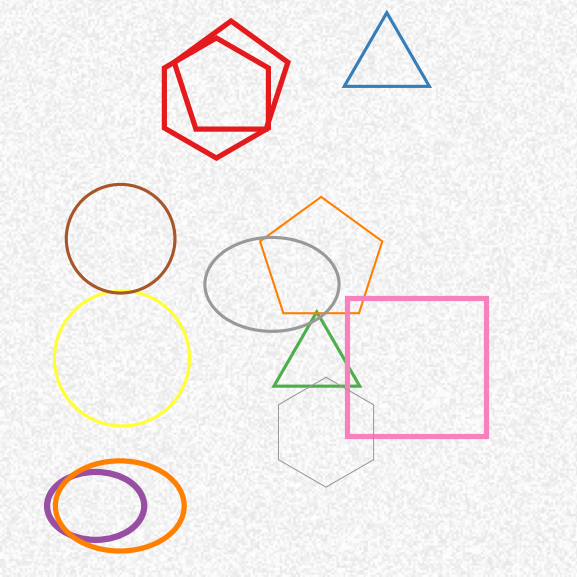[{"shape": "pentagon", "thickness": 2.5, "radius": 0.52, "center": [0.4, 0.859]}, {"shape": "hexagon", "thickness": 2.5, "radius": 0.52, "center": [0.375, 0.829]}, {"shape": "triangle", "thickness": 1.5, "radius": 0.43, "center": [0.67, 0.892]}, {"shape": "triangle", "thickness": 1.5, "radius": 0.43, "center": [0.549, 0.373]}, {"shape": "oval", "thickness": 3, "radius": 0.42, "center": [0.166, 0.123]}, {"shape": "pentagon", "thickness": 1, "radius": 0.56, "center": [0.556, 0.547]}, {"shape": "oval", "thickness": 2.5, "radius": 0.56, "center": [0.207, 0.123]}, {"shape": "circle", "thickness": 1.5, "radius": 0.58, "center": [0.211, 0.378]}, {"shape": "circle", "thickness": 1.5, "radius": 0.47, "center": [0.209, 0.586]}, {"shape": "square", "thickness": 2.5, "radius": 0.6, "center": [0.721, 0.364]}, {"shape": "hexagon", "thickness": 0.5, "radius": 0.48, "center": [0.565, 0.251]}, {"shape": "oval", "thickness": 1.5, "radius": 0.58, "center": [0.471, 0.507]}]